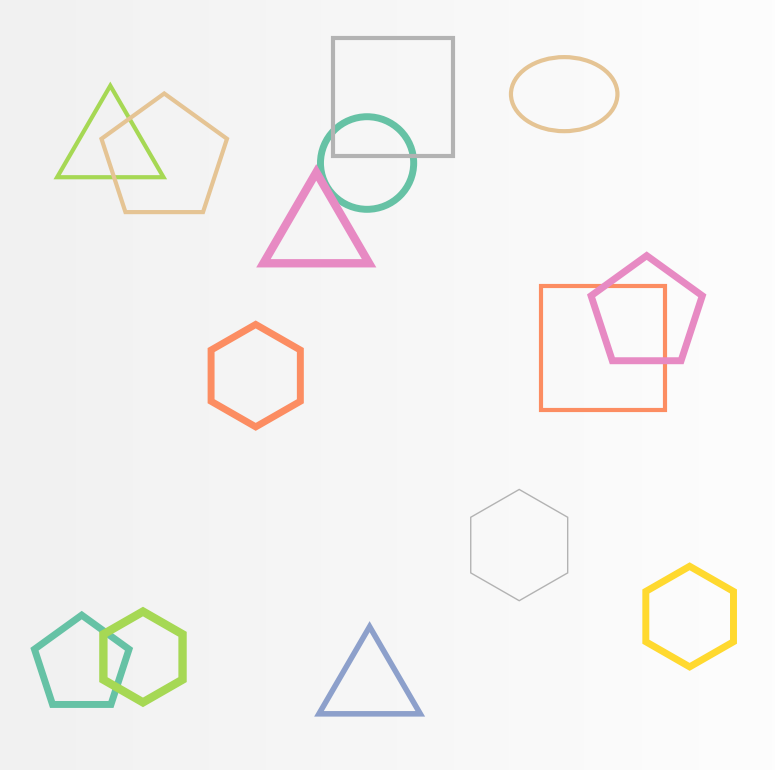[{"shape": "circle", "thickness": 2.5, "radius": 0.3, "center": [0.474, 0.788]}, {"shape": "pentagon", "thickness": 2.5, "radius": 0.32, "center": [0.105, 0.137]}, {"shape": "square", "thickness": 1.5, "radius": 0.4, "center": [0.778, 0.548]}, {"shape": "hexagon", "thickness": 2.5, "radius": 0.33, "center": [0.33, 0.512]}, {"shape": "triangle", "thickness": 2, "radius": 0.38, "center": [0.477, 0.111]}, {"shape": "triangle", "thickness": 3, "radius": 0.39, "center": [0.408, 0.697]}, {"shape": "pentagon", "thickness": 2.5, "radius": 0.38, "center": [0.834, 0.593]}, {"shape": "triangle", "thickness": 1.5, "radius": 0.4, "center": [0.142, 0.809]}, {"shape": "hexagon", "thickness": 3, "radius": 0.29, "center": [0.184, 0.147]}, {"shape": "hexagon", "thickness": 2.5, "radius": 0.33, "center": [0.89, 0.199]}, {"shape": "oval", "thickness": 1.5, "radius": 0.34, "center": [0.728, 0.878]}, {"shape": "pentagon", "thickness": 1.5, "radius": 0.43, "center": [0.212, 0.793]}, {"shape": "square", "thickness": 1.5, "radius": 0.38, "center": [0.507, 0.874]}, {"shape": "hexagon", "thickness": 0.5, "radius": 0.36, "center": [0.67, 0.292]}]